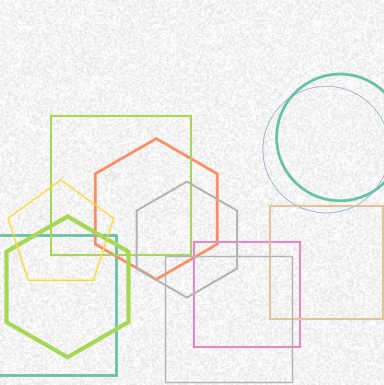[{"shape": "square", "thickness": 2, "radius": 0.91, "center": [0.119, 0.207]}, {"shape": "circle", "thickness": 2, "radius": 0.82, "center": [0.883, 0.643]}, {"shape": "hexagon", "thickness": 2, "radius": 0.91, "center": [0.406, 0.457]}, {"shape": "circle", "thickness": 0.5, "radius": 0.82, "center": [0.847, 0.611]}, {"shape": "square", "thickness": 1.5, "radius": 0.68, "center": [0.642, 0.236]}, {"shape": "square", "thickness": 1.5, "radius": 0.91, "center": [0.315, 0.518]}, {"shape": "hexagon", "thickness": 3, "radius": 0.91, "center": [0.175, 0.255]}, {"shape": "pentagon", "thickness": 1, "radius": 0.72, "center": [0.158, 0.388]}, {"shape": "square", "thickness": 1.5, "radius": 0.74, "center": [0.848, 0.319]}, {"shape": "square", "thickness": 1, "radius": 0.82, "center": [0.594, 0.171]}, {"shape": "hexagon", "thickness": 1.5, "radius": 0.75, "center": [0.485, 0.378]}]